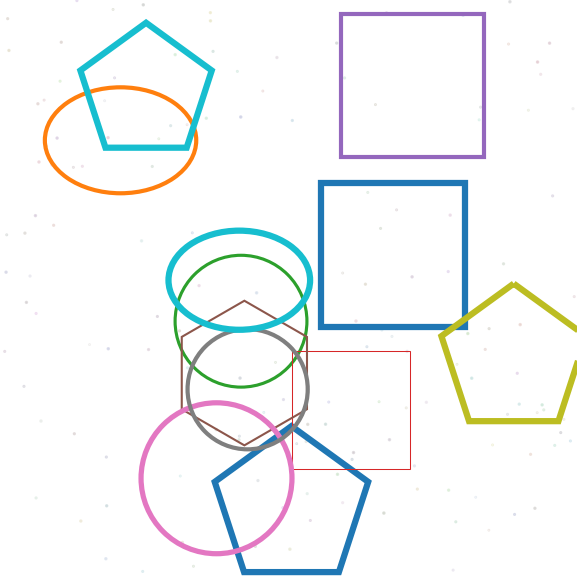[{"shape": "square", "thickness": 3, "radius": 0.63, "center": [0.68, 0.558]}, {"shape": "pentagon", "thickness": 3, "radius": 0.7, "center": [0.505, 0.122]}, {"shape": "oval", "thickness": 2, "radius": 0.66, "center": [0.209, 0.756]}, {"shape": "circle", "thickness": 1.5, "radius": 0.57, "center": [0.417, 0.443]}, {"shape": "square", "thickness": 0.5, "radius": 0.51, "center": [0.608, 0.29]}, {"shape": "square", "thickness": 2, "radius": 0.62, "center": [0.715, 0.851]}, {"shape": "hexagon", "thickness": 1, "radius": 0.63, "center": [0.423, 0.353]}, {"shape": "circle", "thickness": 2.5, "radius": 0.65, "center": [0.375, 0.171]}, {"shape": "circle", "thickness": 2, "radius": 0.52, "center": [0.429, 0.325]}, {"shape": "pentagon", "thickness": 3, "radius": 0.66, "center": [0.89, 0.376]}, {"shape": "pentagon", "thickness": 3, "radius": 0.6, "center": [0.253, 0.84]}, {"shape": "oval", "thickness": 3, "radius": 0.61, "center": [0.414, 0.514]}]